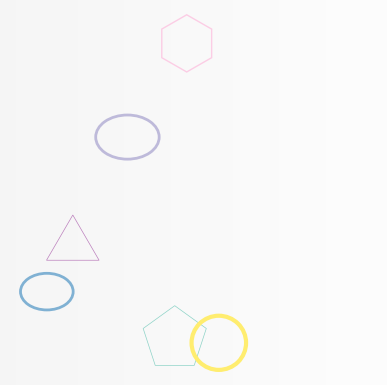[{"shape": "pentagon", "thickness": 0.5, "radius": 0.43, "center": [0.451, 0.12]}, {"shape": "oval", "thickness": 2, "radius": 0.41, "center": [0.329, 0.644]}, {"shape": "oval", "thickness": 2, "radius": 0.34, "center": [0.121, 0.243]}, {"shape": "hexagon", "thickness": 1, "radius": 0.37, "center": [0.482, 0.887]}, {"shape": "triangle", "thickness": 0.5, "radius": 0.39, "center": [0.188, 0.363]}, {"shape": "circle", "thickness": 3, "radius": 0.35, "center": [0.565, 0.11]}]